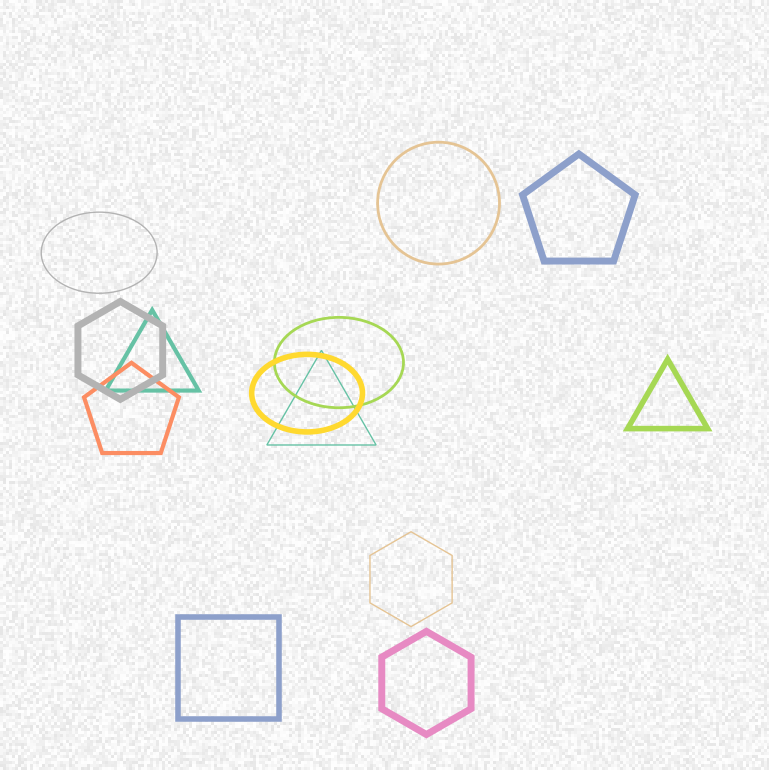[{"shape": "triangle", "thickness": 1.5, "radius": 0.35, "center": [0.198, 0.528]}, {"shape": "triangle", "thickness": 0.5, "radius": 0.41, "center": [0.417, 0.463]}, {"shape": "pentagon", "thickness": 1.5, "radius": 0.32, "center": [0.171, 0.464]}, {"shape": "square", "thickness": 2, "radius": 0.33, "center": [0.297, 0.133]}, {"shape": "pentagon", "thickness": 2.5, "radius": 0.38, "center": [0.752, 0.723]}, {"shape": "hexagon", "thickness": 2.5, "radius": 0.33, "center": [0.554, 0.113]}, {"shape": "triangle", "thickness": 2, "radius": 0.3, "center": [0.867, 0.473]}, {"shape": "oval", "thickness": 1, "radius": 0.42, "center": [0.44, 0.529]}, {"shape": "oval", "thickness": 2, "radius": 0.36, "center": [0.399, 0.489]}, {"shape": "hexagon", "thickness": 0.5, "radius": 0.31, "center": [0.534, 0.248]}, {"shape": "circle", "thickness": 1, "radius": 0.4, "center": [0.57, 0.736]}, {"shape": "oval", "thickness": 0.5, "radius": 0.38, "center": [0.129, 0.672]}, {"shape": "hexagon", "thickness": 2.5, "radius": 0.32, "center": [0.156, 0.545]}]